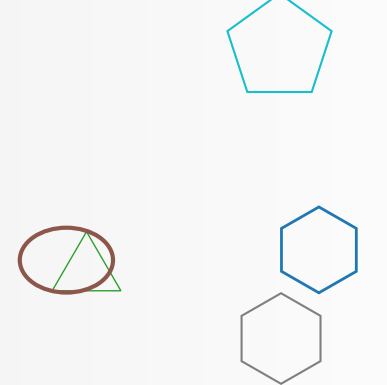[{"shape": "hexagon", "thickness": 2, "radius": 0.56, "center": [0.823, 0.351]}, {"shape": "triangle", "thickness": 1, "radius": 0.51, "center": [0.223, 0.296]}, {"shape": "oval", "thickness": 3, "radius": 0.6, "center": [0.171, 0.324]}, {"shape": "hexagon", "thickness": 1.5, "radius": 0.59, "center": [0.725, 0.121]}, {"shape": "pentagon", "thickness": 1.5, "radius": 0.71, "center": [0.721, 0.875]}]